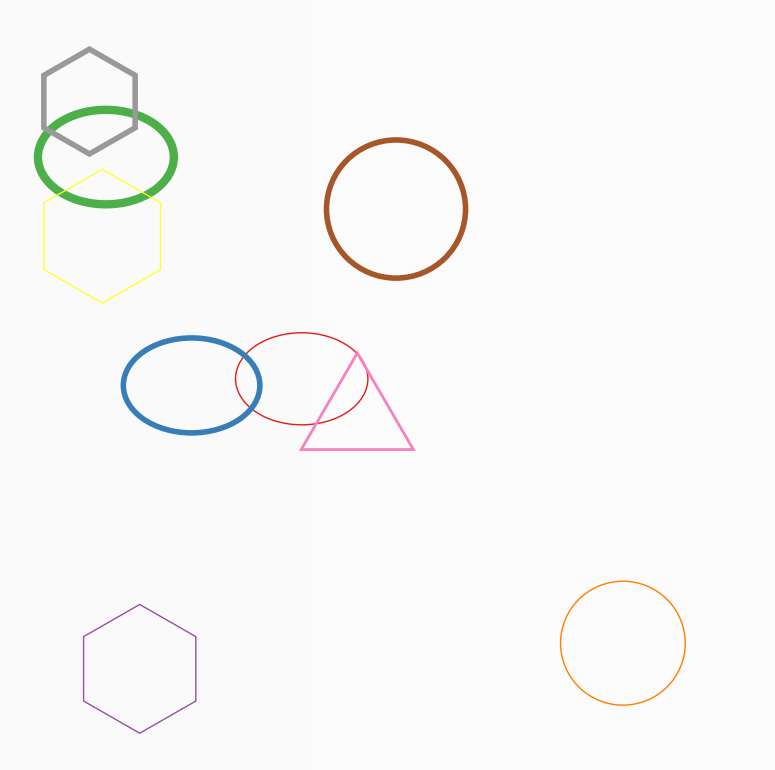[{"shape": "oval", "thickness": 0.5, "radius": 0.43, "center": [0.389, 0.508]}, {"shape": "oval", "thickness": 2, "radius": 0.44, "center": [0.247, 0.499]}, {"shape": "oval", "thickness": 3, "radius": 0.44, "center": [0.137, 0.796]}, {"shape": "hexagon", "thickness": 0.5, "radius": 0.42, "center": [0.18, 0.131]}, {"shape": "circle", "thickness": 0.5, "radius": 0.4, "center": [0.804, 0.165]}, {"shape": "hexagon", "thickness": 0.5, "radius": 0.43, "center": [0.132, 0.693]}, {"shape": "circle", "thickness": 2, "radius": 0.45, "center": [0.511, 0.729]}, {"shape": "triangle", "thickness": 1, "radius": 0.42, "center": [0.461, 0.458]}, {"shape": "hexagon", "thickness": 2, "radius": 0.34, "center": [0.115, 0.868]}]